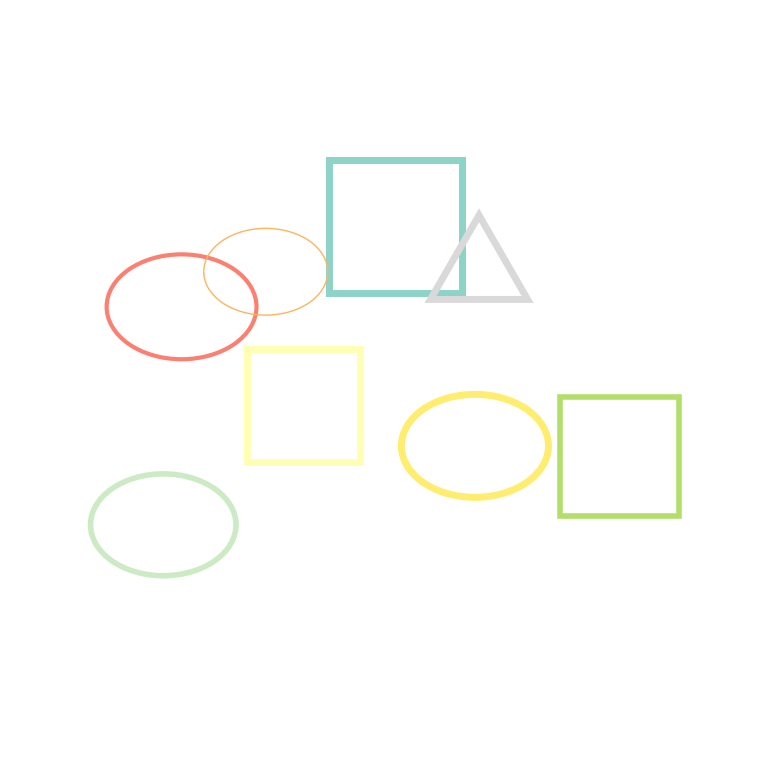[{"shape": "square", "thickness": 2.5, "radius": 0.43, "center": [0.514, 0.705]}, {"shape": "square", "thickness": 2.5, "radius": 0.37, "center": [0.394, 0.474]}, {"shape": "oval", "thickness": 1.5, "radius": 0.49, "center": [0.236, 0.602]}, {"shape": "oval", "thickness": 0.5, "radius": 0.4, "center": [0.345, 0.647]}, {"shape": "square", "thickness": 2, "radius": 0.39, "center": [0.805, 0.408]}, {"shape": "triangle", "thickness": 2.5, "radius": 0.36, "center": [0.622, 0.648]}, {"shape": "oval", "thickness": 2, "radius": 0.47, "center": [0.212, 0.318]}, {"shape": "oval", "thickness": 2.5, "radius": 0.48, "center": [0.617, 0.421]}]